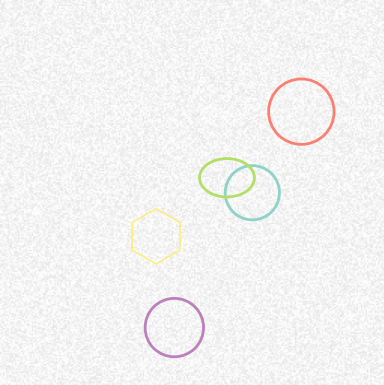[{"shape": "circle", "thickness": 2, "radius": 0.35, "center": [0.655, 0.499]}, {"shape": "circle", "thickness": 2, "radius": 0.42, "center": [0.783, 0.71]}, {"shape": "oval", "thickness": 2, "radius": 0.36, "center": [0.59, 0.538]}, {"shape": "circle", "thickness": 2, "radius": 0.38, "center": [0.453, 0.149]}, {"shape": "hexagon", "thickness": 1, "radius": 0.36, "center": [0.406, 0.386]}]